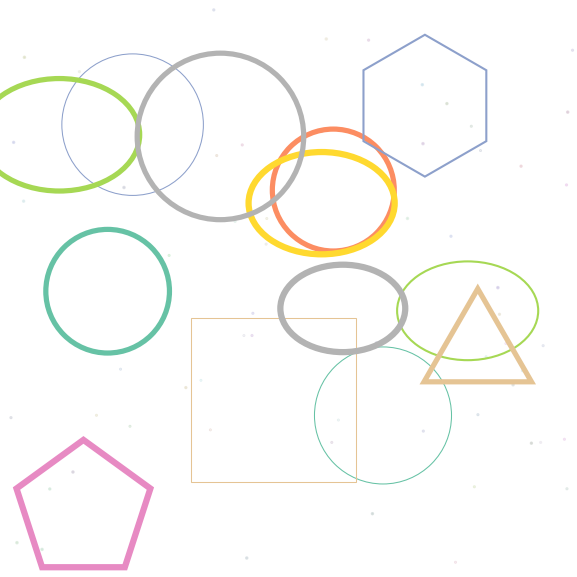[{"shape": "circle", "thickness": 0.5, "radius": 0.59, "center": [0.663, 0.28]}, {"shape": "circle", "thickness": 2.5, "radius": 0.54, "center": [0.186, 0.495]}, {"shape": "circle", "thickness": 2.5, "radius": 0.53, "center": [0.577, 0.67]}, {"shape": "circle", "thickness": 0.5, "radius": 0.61, "center": [0.23, 0.783]}, {"shape": "hexagon", "thickness": 1, "radius": 0.61, "center": [0.736, 0.816]}, {"shape": "pentagon", "thickness": 3, "radius": 0.61, "center": [0.144, 0.116]}, {"shape": "oval", "thickness": 1, "radius": 0.61, "center": [0.81, 0.461]}, {"shape": "oval", "thickness": 2.5, "radius": 0.7, "center": [0.103, 0.766]}, {"shape": "oval", "thickness": 3, "radius": 0.63, "center": [0.557, 0.647]}, {"shape": "square", "thickness": 0.5, "radius": 0.71, "center": [0.473, 0.306]}, {"shape": "triangle", "thickness": 2.5, "radius": 0.54, "center": [0.827, 0.392]}, {"shape": "oval", "thickness": 3, "radius": 0.54, "center": [0.594, 0.465]}, {"shape": "circle", "thickness": 2.5, "radius": 0.72, "center": [0.382, 0.763]}]